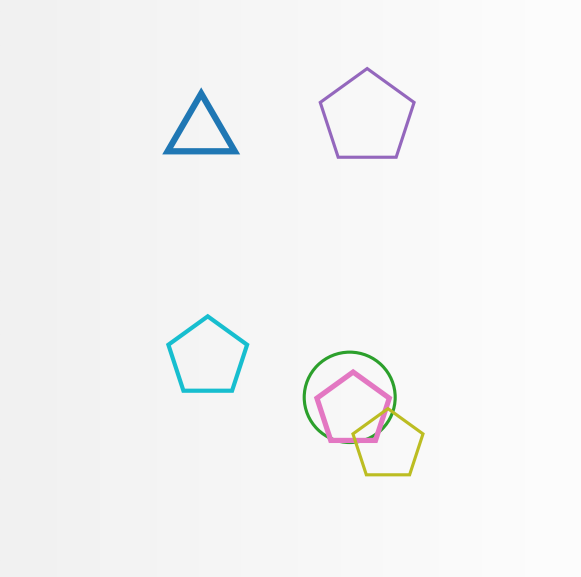[{"shape": "triangle", "thickness": 3, "radius": 0.33, "center": [0.346, 0.77]}, {"shape": "circle", "thickness": 1.5, "radius": 0.39, "center": [0.602, 0.311]}, {"shape": "pentagon", "thickness": 1.5, "radius": 0.42, "center": [0.632, 0.796]}, {"shape": "pentagon", "thickness": 2.5, "radius": 0.33, "center": [0.608, 0.289]}, {"shape": "pentagon", "thickness": 1.5, "radius": 0.32, "center": [0.667, 0.228]}, {"shape": "pentagon", "thickness": 2, "radius": 0.36, "center": [0.357, 0.38]}]